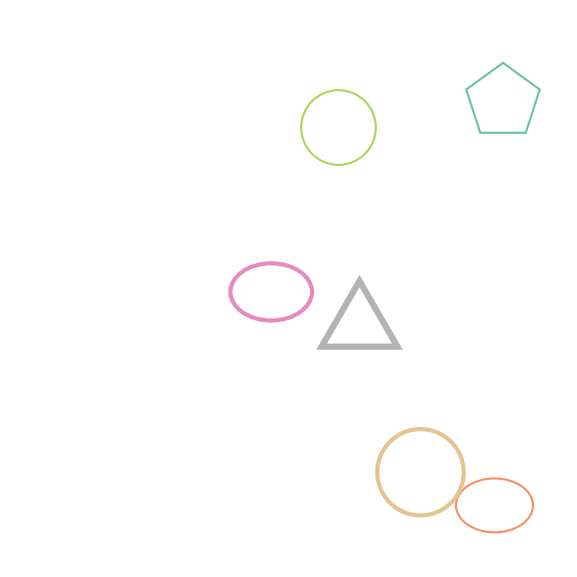[{"shape": "pentagon", "thickness": 1, "radius": 0.33, "center": [0.871, 0.823]}, {"shape": "oval", "thickness": 1, "radius": 0.33, "center": [0.856, 0.124]}, {"shape": "oval", "thickness": 2, "radius": 0.35, "center": [0.47, 0.494]}, {"shape": "circle", "thickness": 1, "radius": 0.32, "center": [0.586, 0.778]}, {"shape": "circle", "thickness": 2, "radius": 0.37, "center": [0.728, 0.181]}, {"shape": "triangle", "thickness": 3, "radius": 0.38, "center": [0.622, 0.437]}]